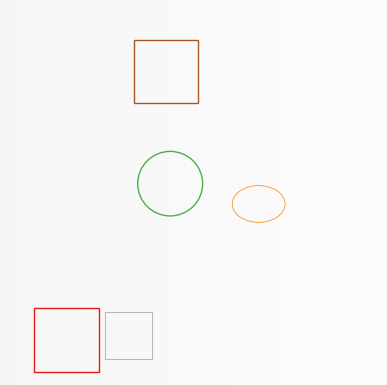[{"shape": "square", "thickness": 1, "radius": 0.42, "center": [0.172, 0.116]}, {"shape": "circle", "thickness": 1, "radius": 0.42, "center": [0.439, 0.523]}, {"shape": "oval", "thickness": 0.5, "radius": 0.34, "center": [0.668, 0.47]}, {"shape": "square", "thickness": 1, "radius": 0.41, "center": [0.429, 0.814]}, {"shape": "square", "thickness": 0.5, "radius": 0.3, "center": [0.331, 0.129]}]